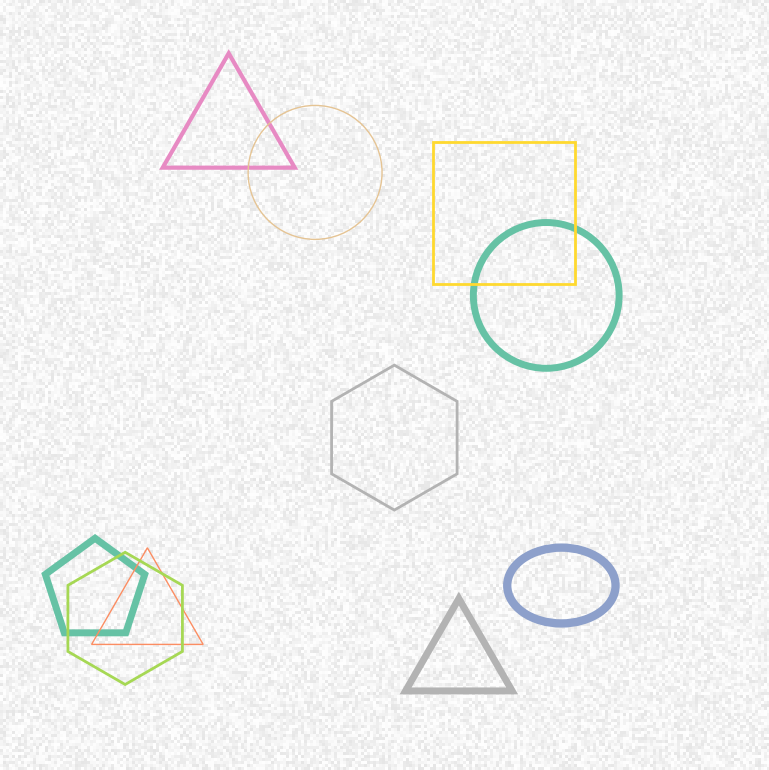[{"shape": "pentagon", "thickness": 2.5, "radius": 0.34, "center": [0.123, 0.233]}, {"shape": "circle", "thickness": 2.5, "radius": 0.47, "center": [0.709, 0.616]}, {"shape": "triangle", "thickness": 0.5, "radius": 0.42, "center": [0.191, 0.205]}, {"shape": "oval", "thickness": 3, "radius": 0.35, "center": [0.729, 0.24]}, {"shape": "triangle", "thickness": 1.5, "radius": 0.5, "center": [0.297, 0.832]}, {"shape": "hexagon", "thickness": 1, "radius": 0.43, "center": [0.163, 0.197]}, {"shape": "square", "thickness": 1, "radius": 0.46, "center": [0.655, 0.723]}, {"shape": "circle", "thickness": 0.5, "radius": 0.43, "center": [0.409, 0.776]}, {"shape": "triangle", "thickness": 2.5, "radius": 0.4, "center": [0.596, 0.143]}, {"shape": "hexagon", "thickness": 1, "radius": 0.47, "center": [0.512, 0.432]}]